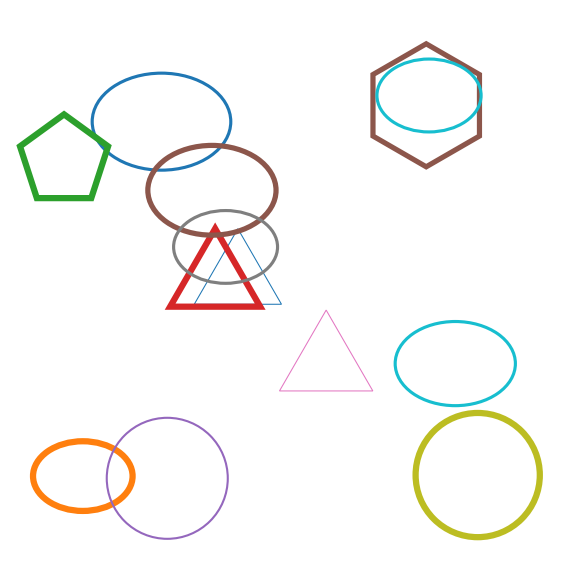[{"shape": "oval", "thickness": 1.5, "radius": 0.6, "center": [0.28, 0.788]}, {"shape": "triangle", "thickness": 0.5, "radius": 0.44, "center": [0.412, 0.516]}, {"shape": "oval", "thickness": 3, "radius": 0.43, "center": [0.143, 0.175]}, {"shape": "pentagon", "thickness": 3, "radius": 0.4, "center": [0.111, 0.721]}, {"shape": "triangle", "thickness": 3, "radius": 0.45, "center": [0.373, 0.513]}, {"shape": "circle", "thickness": 1, "radius": 0.52, "center": [0.29, 0.171]}, {"shape": "oval", "thickness": 2.5, "radius": 0.55, "center": [0.367, 0.67]}, {"shape": "hexagon", "thickness": 2.5, "radius": 0.53, "center": [0.738, 0.817]}, {"shape": "triangle", "thickness": 0.5, "radius": 0.47, "center": [0.565, 0.369]}, {"shape": "oval", "thickness": 1.5, "radius": 0.45, "center": [0.391, 0.572]}, {"shape": "circle", "thickness": 3, "radius": 0.54, "center": [0.827, 0.177]}, {"shape": "oval", "thickness": 1.5, "radius": 0.52, "center": [0.788, 0.37]}, {"shape": "oval", "thickness": 1.5, "radius": 0.45, "center": [0.743, 0.834]}]